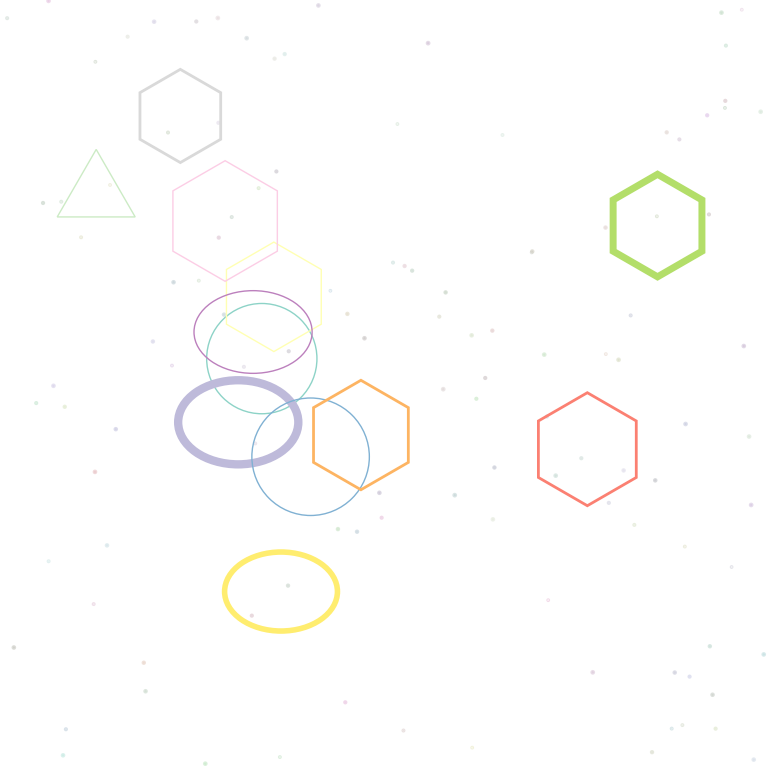[{"shape": "circle", "thickness": 0.5, "radius": 0.36, "center": [0.34, 0.534]}, {"shape": "hexagon", "thickness": 0.5, "radius": 0.36, "center": [0.356, 0.615]}, {"shape": "oval", "thickness": 3, "radius": 0.39, "center": [0.309, 0.452]}, {"shape": "hexagon", "thickness": 1, "radius": 0.37, "center": [0.763, 0.417]}, {"shape": "circle", "thickness": 0.5, "radius": 0.38, "center": [0.403, 0.407]}, {"shape": "hexagon", "thickness": 1, "radius": 0.36, "center": [0.469, 0.435]}, {"shape": "hexagon", "thickness": 2.5, "radius": 0.33, "center": [0.854, 0.707]}, {"shape": "hexagon", "thickness": 0.5, "radius": 0.39, "center": [0.292, 0.713]}, {"shape": "hexagon", "thickness": 1, "radius": 0.3, "center": [0.234, 0.849]}, {"shape": "oval", "thickness": 0.5, "radius": 0.38, "center": [0.329, 0.569]}, {"shape": "triangle", "thickness": 0.5, "radius": 0.29, "center": [0.125, 0.747]}, {"shape": "oval", "thickness": 2, "radius": 0.37, "center": [0.365, 0.232]}]